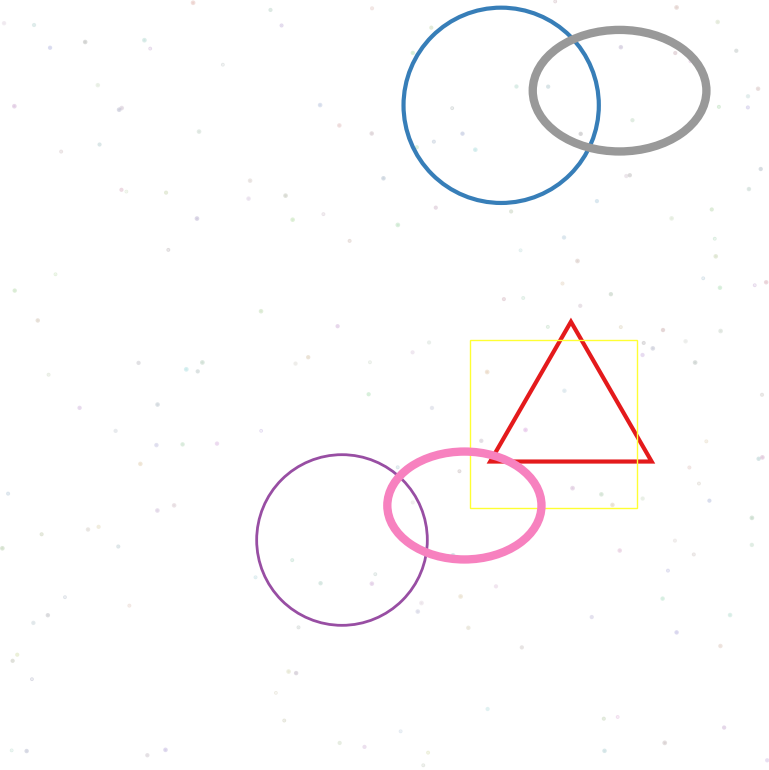[{"shape": "triangle", "thickness": 1.5, "radius": 0.61, "center": [0.741, 0.461]}, {"shape": "circle", "thickness": 1.5, "radius": 0.63, "center": [0.651, 0.863]}, {"shape": "circle", "thickness": 1, "radius": 0.55, "center": [0.444, 0.299]}, {"shape": "square", "thickness": 0.5, "radius": 0.54, "center": [0.719, 0.449]}, {"shape": "oval", "thickness": 3, "radius": 0.5, "center": [0.603, 0.343]}, {"shape": "oval", "thickness": 3, "radius": 0.56, "center": [0.805, 0.882]}]